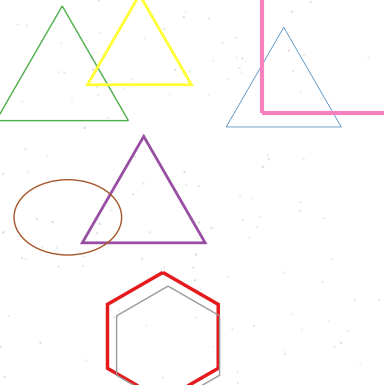[{"shape": "hexagon", "thickness": 2.5, "radius": 0.83, "center": [0.423, 0.126]}, {"shape": "triangle", "thickness": 0.5, "radius": 0.86, "center": [0.737, 0.756]}, {"shape": "triangle", "thickness": 1, "radius": 0.99, "center": [0.162, 0.786]}, {"shape": "triangle", "thickness": 2, "radius": 0.92, "center": [0.373, 0.461]}, {"shape": "triangle", "thickness": 2, "radius": 0.78, "center": [0.362, 0.858]}, {"shape": "oval", "thickness": 1, "radius": 0.7, "center": [0.176, 0.435]}, {"shape": "square", "thickness": 3, "radius": 0.81, "center": [0.842, 0.869]}, {"shape": "hexagon", "thickness": 1, "radius": 0.77, "center": [0.437, 0.102]}]